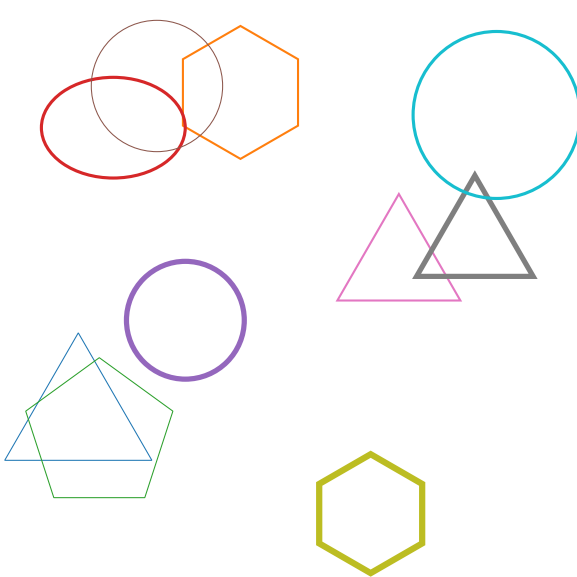[{"shape": "triangle", "thickness": 0.5, "radius": 0.74, "center": [0.136, 0.276]}, {"shape": "hexagon", "thickness": 1, "radius": 0.58, "center": [0.416, 0.839]}, {"shape": "pentagon", "thickness": 0.5, "radius": 0.67, "center": [0.172, 0.246]}, {"shape": "oval", "thickness": 1.5, "radius": 0.62, "center": [0.196, 0.778]}, {"shape": "circle", "thickness": 2.5, "radius": 0.51, "center": [0.321, 0.445]}, {"shape": "circle", "thickness": 0.5, "radius": 0.57, "center": [0.272, 0.85]}, {"shape": "triangle", "thickness": 1, "radius": 0.61, "center": [0.691, 0.54]}, {"shape": "triangle", "thickness": 2.5, "radius": 0.58, "center": [0.822, 0.579]}, {"shape": "hexagon", "thickness": 3, "radius": 0.51, "center": [0.642, 0.11]}, {"shape": "circle", "thickness": 1.5, "radius": 0.72, "center": [0.86, 0.8]}]